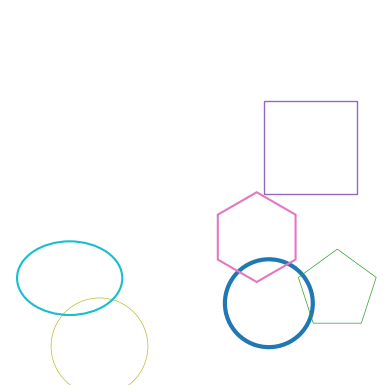[{"shape": "circle", "thickness": 3, "radius": 0.57, "center": [0.698, 0.212]}, {"shape": "pentagon", "thickness": 0.5, "radius": 0.53, "center": [0.876, 0.247]}, {"shape": "square", "thickness": 1, "radius": 0.61, "center": [0.807, 0.616]}, {"shape": "hexagon", "thickness": 1.5, "radius": 0.58, "center": [0.667, 0.384]}, {"shape": "circle", "thickness": 0.5, "radius": 0.63, "center": [0.258, 0.1]}, {"shape": "oval", "thickness": 1.5, "radius": 0.68, "center": [0.181, 0.277]}]